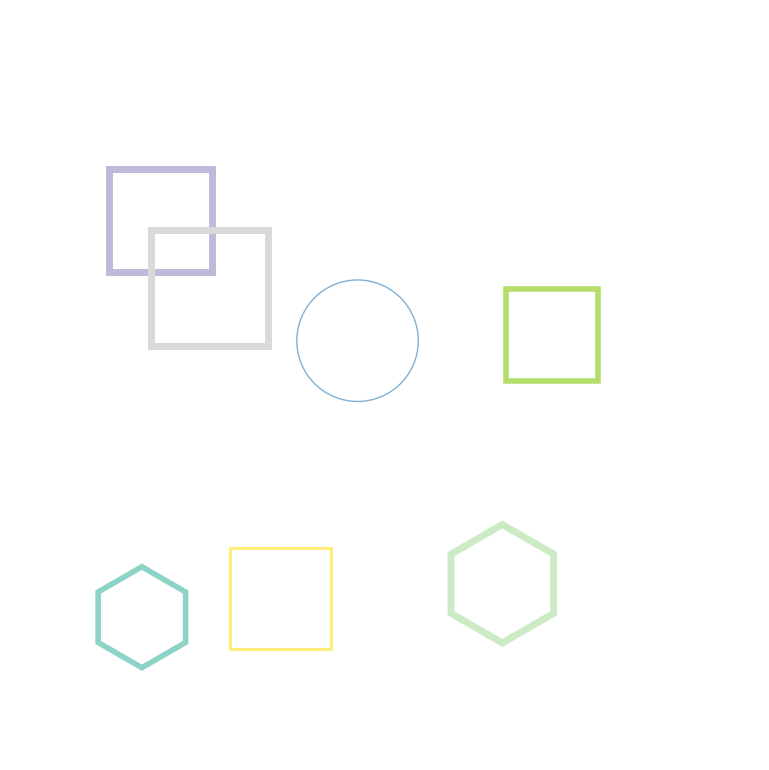[{"shape": "hexagon", "thickness": 2, "radius": 0.33, "center": [0.184, 0.198]}, {"shape": "square", "thickness": 2.5, "radius": 0.33, "center": [0.208, 0.714]}, {"shape": "circle", "thickness": 0.5, "radius": 0.39, "center": [0.464, 0.558]}, {"shape": "square", "thickness": 2, "radius": 0.3, "center": [0.717, 0.565]}, {"shape": "square", "thickness": 2.5, "radius": 0.38, "center": [0.272, 0.626]}, {"shape": "hexagon", "thickness": 2.5, "radius": 0.38, "center": [0.652, 0.242]}, {"shape": "square", "thickness": 1, "radius": 0.33, "center": [0.364, 0.223]}]